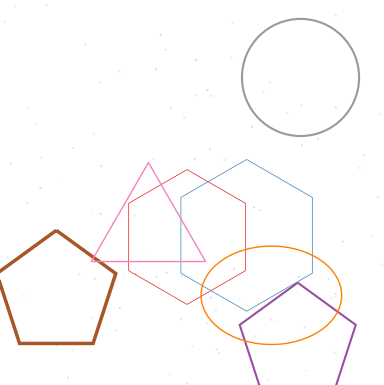[{"shape": "hexagon", "thickness": 0.5, "radius": 0.88, "center": [0.486, 0.384]}, {"shape": "hexagon", "thickness": 0.5, "radius": 0.99, "center": [0.641, 0.389]}, {"shape": "pentagon", "thickness": 1.5, "radius": 0.79, "center": [0.773, 0.107]}, {"shape": "oval", "thickness": 1, "radius": 0.91, "center": [0.705, 0.233]}, {"shape": "pentagon", "thickness": 2.5, "radius": 0.81, "center": [0.146, 0.239]}, {"shape": "triangle", "thickness": 1, "radius": 0.86, "center": [0.386, 0.406]}, {"shape": "circle", "thickness": 1.5, "radius": 0.76, "center": [0.781, 0.799]}]